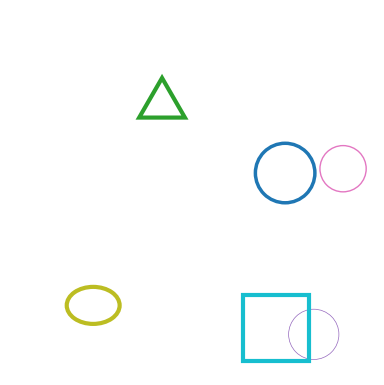[{"shape": "circle", "thickness": 2.5, "radius": 0.39, "center": [0.741, 0.551]}, {"shape": "triangle", "thickness": 3, "radius": 0.34, "center": [0.421, 0.729]}, {"shape": "circle", "thickness": 0.5, "radius": 0.33, "center": [0.815, 0.132]}, {"shape": "circle", "thickness": 1, "radius": 0.3, "center": [0.891, 0.562]}, {"shape": "oval", "thickness": 3, "radius": 0.34, "center": [0.242, 0.207]}, {"shape": "square", "thickness": 3, "radius": 0.42, "center": [0.717, 0.148]}]